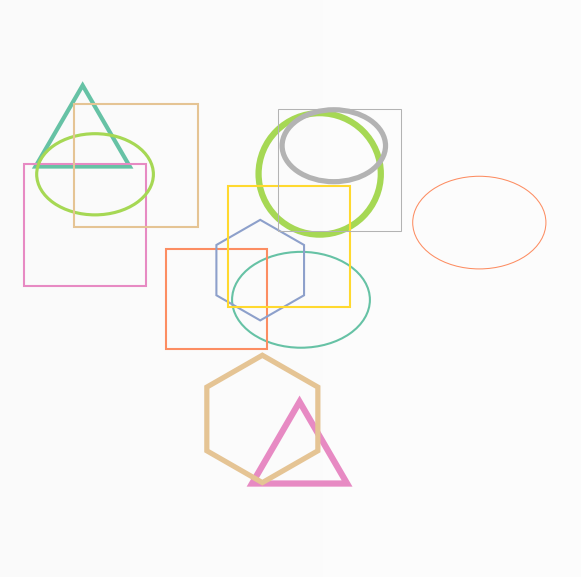[{"shape": "oval", "thickness": 1, "radius": 0.59, "center": [0.518, 0.48]}, {"shape": "triangle", "thickness": 2, "radius": 0.47, "center": [0.142, 0.758]}, {"shape": "oval", "thickness": 0.5, "radius": 0.57, "center": [0.825, 0.614]}, {"shape": "square", "thickness": 1, "radius": 0.43, "center": [0.373, 0.481]}, {"shape": "hexagon", "thickness": 1, "radius": 0.44, "center": [0.448, 0.531]}, {"shape": "triangle", "thickness": 3, "radius": 0.47, "center": [0.515, 0.209]}, {"shape": "square", "thickness": 1, "radius": 0.53, "center": [0.146, 0.609]}, {"shape": "oval", "thickness": 1.5, "radius": 0.5, "center": [0.164, 0.697]}, {"shape": "circle", "thickness": 3, "radius": 0.53, "center": [0.55, 0.698]}, {"shape": "square", "thickness": 1, "radius": 0.52, "center": [0.497, 0.572]}, {"shape": "hexagon", "thickness": 2.5, "radius": 0.55, "center": [0.451, 0.274]}, {"shape": "square", "thickness": 1, "radius": 0.53, "center": [0.234, 0.713]}, {"shape": "square", "thickness": 0.5, "radius": 0.53, "center": [0.584, 0.705]}, {"shape": "oval", "thickness": 2.5, "radius": 0.44, "center": [0.574, 0.747]}]